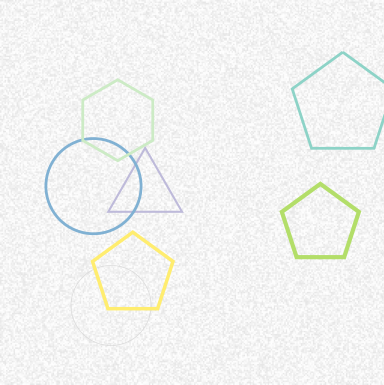[{"shape": "pentagon", "thickness": 2, "radius": 0.69, "center": [0.89, 0.726]}, {"shape": "triangle", "thickness": 1.5, "radius": 0.55, "center": [0.377, 0.505]}, {"shape": "circle", "thickness": 2, "radius": 0.62, "center": [0.243, 0.516]}, {"shape": "pentagon", "thickness": 3, "radius": 0.53, "center": [0.832, 0.417]}, {"shape": "circle", "thickness": 0.5, "radius": 0.52, "center": [0.288, 0.207]}, {"shape": "hexagon", "thickness": 2, "radius": 0.53, "center": [0.306, 0.688]}, {"shape": "pentagon", "thickness": 2.5, "radius": 0.55, "center": [0.345, 0.287]}]